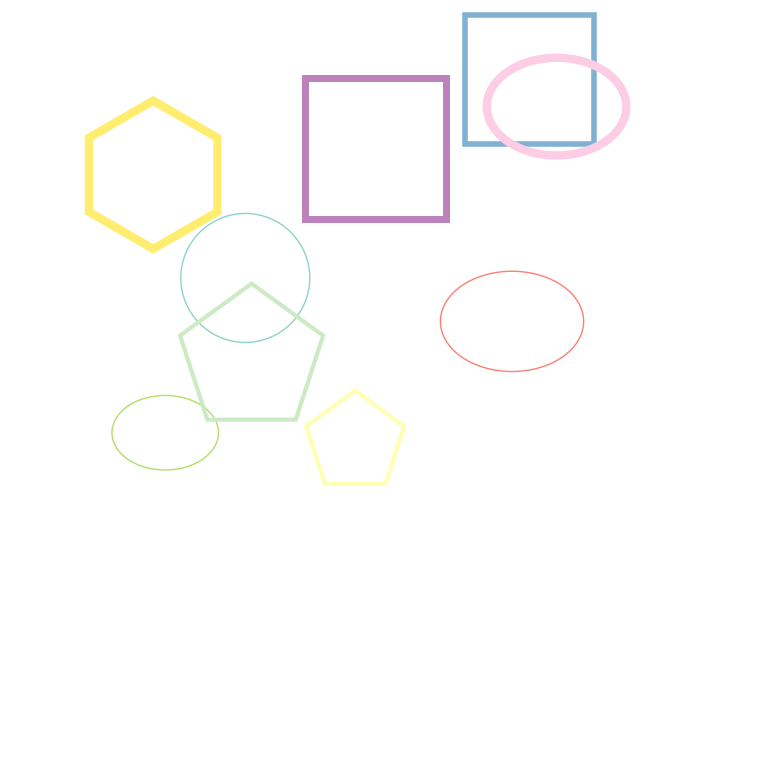[{"shape": "circle", "thickness": 0.5, "radius": 0.42, "center": [0.319, 0.639]}, {"shape": "pentagon", "thickness": 1.5, "radius": 0.33, "center": [0.461, 0.426]}, {"shape": "oval", "thickness": 0.5, "radius": 0.47, "center": [0.665, 0.583]}, {"shape": "square", "thickness": 2, "radius": 0.42, "center": [0.688, 0.896]}, {"shape": "oval", "thickness": 0.5, "radius": 0.35, "center": [0.215, 0.438]}, {"shape": "oval", "thickness": 3, "radius": 0.45, "center": [0.723, 0.862]}, {"shape": "square", "thickness": 2.5, "radius": 0.46, "center": [0.488, 0.807]}, {"shape": "pentagon", "thickness": 1.5, "radius": 0.49, "center": [0.327, 0.534]}, {"shape": "hexagon", "thickness": 3, "radius": 0.48, "center": [0.199, 0.773]}]